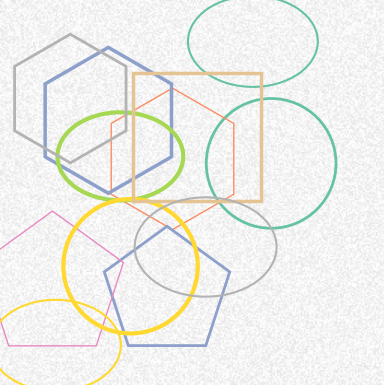[{"shape": "oval", "thickness": 1.5, "radius": 0.84, "center": [0.657, 0.892]}, {"shape": "circle", "thickness": 2, "radius": 0.84, "center": [0.704, 0.576]}, {"shape": "hexagon", "thickness": 1, "radius": 0.92, "center": [0.448, 0.587]}, {"shape": "hexagon", "thickness": 2.5, "radius": 0.95, "center": [0.281, 0.687]}, {"shape": "pentagon", "thickness": 2, "radius": 0.86, "center": [0.434, 0.241]}, {"shape": "pentagon", "thickness": 1, "radius": 0.97, "center": [0.136, 0.258]}, {"shape": "oval", "thickness": 3, "radius": 0.82, "center": [0.313, 0.594]}, {"shape": "circle", "thickness": 3, "radius": 0.87, "center": [0.339, 0.308]}, {"shape": "oval", "thickness": 1.5, "radius": 0.85, "center": [0.145, 0.103]}, {"shape": "square", "thickness": 2.5, "radius": 0.83, "center": [0.511, 0.644]}, {"shape": "oval", "thickness": 1.5, "radius": 0.92, "center": [0.534, 0.358]}, {"shape": "hexagon", "thickness": 2, "radius": 0.84, "center": [0.183, 0.744]}]